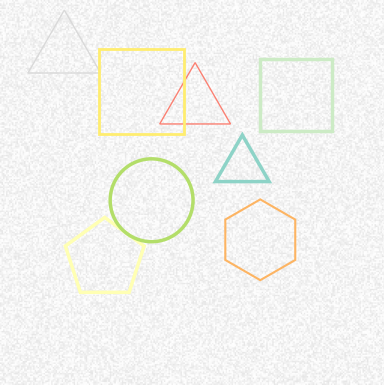[{"shape": "triangle", "thickness": 2.5, "radius": 0.4, "center": [0.629, 0.569]}, {"shape": "pentagon", "thickness": 2.5, "radius": 0.54, "center": [0.272, 0.328]}, {"shape": "triangle", "thickness": 1, "radius": 0.53, "center": [0.507, 0.731]}, {"shape": "hexagon", "thickness": 1.5, "radius": 0.52, "center": [0.676, 0.377]}, {"shape": "circle", "thickness": 2.5, "radius": 0.54, "center": [0.394, 0.48]}, {"shape": "triangle", "thickness": 1, "radius": 0.55, "center": [0.167, 0.865]}, {"shape": "square", "thickness": 2.5, "radius": 0.47, "center": [0.768, 0.753]}, {"shape": "square", "thickness": 2, "radius": 0.55, "center": [0.368, 0.762]}]